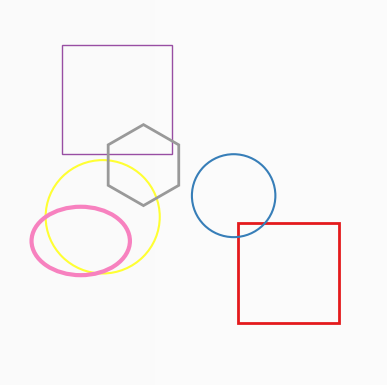[{"shape": "square", "thickness": 2, "radius": 0.65, "center": [0.745, 0.291]}, {"shape": "circle", "thickness": 1.5, "radius": 0.54, "center": [0.603, 0.492]}, {"shape": "square", "thickness": 1, "radius": 0.71, "center": [0.302, 0.741]}, {"shape": "circle", "thickness": 1.5, "radius": 0.74, "center": [0.265, 0.437]}, {"shape": "oval", "thickness": 3, "radius": 0.63, "center": [0.208, 0.374]}, {"shape": "hexagon", "thickness": 2, "radius": 0.53, "center": [0.37, 0.571]}]